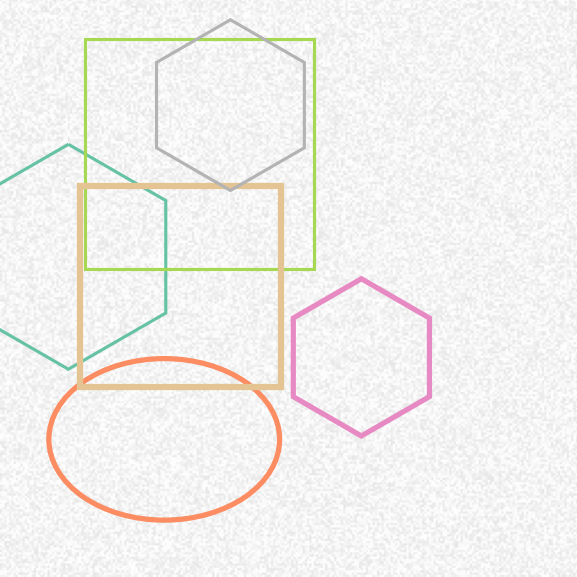[{"shape": "hexagon", "thickness": 1.5, "radius": 0.97, "center": [0.118, 0.555]}, {"shape": "oval", "thickness": 2.5, "radius": 1.0, "center": [0.284, 0.238]}, {"shape": "hexagon", "thickness": 2.5, "radius": 0.68, "center": [0.626, 0.38]}, {"shape": "square", "thickness": 1.5, "radius": 0.99, "center": [0.345, 0.732]}, {"shape": "square", "thickness": 3, "radius": 0.87, "center": [0.312, 0.502]}, {"shape": "hexagon", "thickness": 1.5, "radius": 0.74, "center": [0.399, 0.817]}]